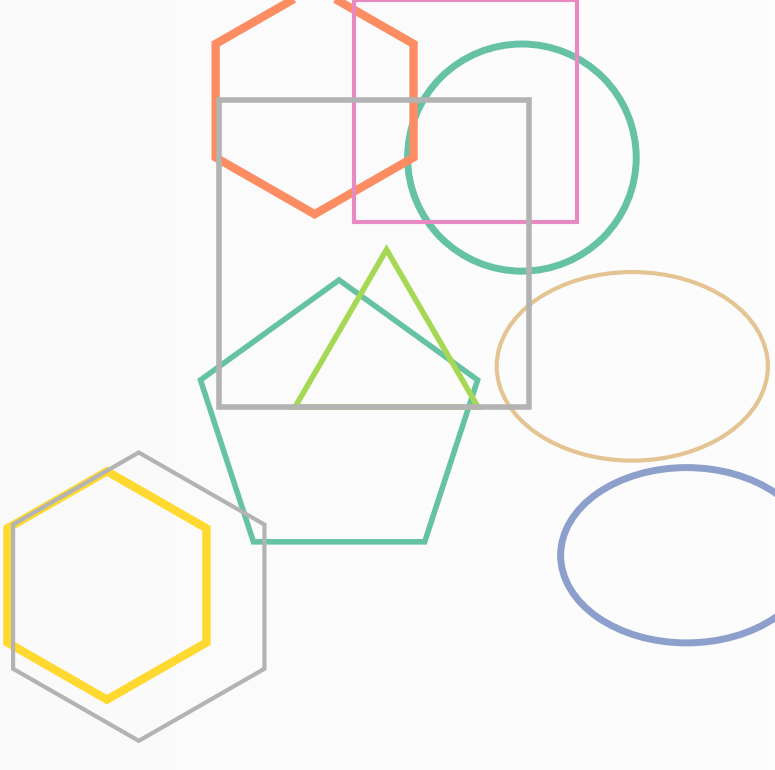[{"shape": "circle", "thickness": 2.5, "radius": 0.74, "center": [0.673, 0.795]}, {"shape": "pentagon", "thickness": 2, "radius": 0.94, "center": [0.437, 0.448]}, {"shape": "hexagon", "thickness": 3, "radius": 0.74, "center": [0.406, 0.869]}, {"shape": "oval", "thickness": 2.5, "radius": 0.81, "center": [0.886, 0.279]}, {"shape": "square", "thickness": 1.5, "radius": 0.72, "center": [0.601, 0.856]}, {"shape": "triangle", "thickness": 2, "radius": 0.68, "center": [0.499, 0.54]}, {"shape": "hexagon", "thickness": 3, "radius": 0.74, "center": [0.138, 0.24]}, {"shape": "oval", "thickness": 1.5, "radius": 0.87, "center": [0.816, 0.524]}, {"shape": "square", "thickness": 2, "radius": 1.0, "center": [0.483, 0.671]}, {"shape": "hexagon", "thickness": 1.5, "radius": 0.94, "center": [0.179, 0.225]}]